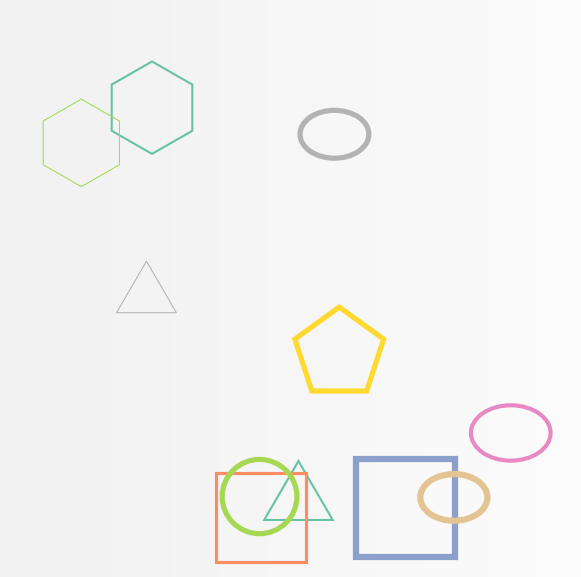[{"shape": "hexagon", "thickness": 1, "radius": 0.4, "center": [0.262, 0.813]}, {"shape": "triangle", "thickness": 1, "radius": 0.34, "center": [0.513, 0.133]}, {"shape": "square", "thickness": 1.5, "radius": 0.38, "center": [0.449, 0.103]}, {"shape": "square", "thickness": 3, "radius": 0.42, "center": [0.698, 0.12]}, {"shape": "oval", "thickness": 2, "radius": 0.34, "center": [0.879, 0.249]}, {"shape": "hexagon", "thickness": 0.5, "radius": 0.38, "center": [0.14, 0.752]}, {"shape": "circle", "thickness": 2.5, "radius": 0.32, "center": [0.447, 0.139]}, {"shape": "pentagon", "thickness": 2.5, "radius": 0.4, "center": [0.584, 0.387]}, {"shape": "oval", "thickness": 3, "radius": 0.29, "center": [0.781, 0.138]}, {"shape": "oval", "thickness": 2.5, "radius": 0.3, "center": [0.575, 0.767]}, {"shape": "triangle", "thickness": 0.5, "radius": 0.3, "center": [0.252, 0.487]}]